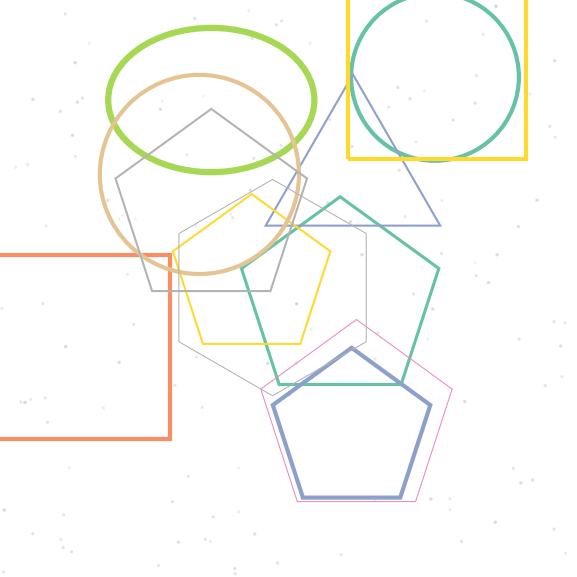[{"shape": "circle", "thickness": 2, "radius": 0.73, "center": [0.753, 0.866]}, {"shape": "pentagon", "thickness": 1.5, "radius": 0.9, "center": [0.589, 0.479]}, {"shape": "square", "thickness": 2, "radius": 0.8, "center": [0.135, 0.398]}, {"shape": "triangle", "thickness": 1, "radius": 0.87, "center": [0.611, 0.696]}, {"shape": "pentagon", "thickness": 2, "radius": 0.72, "center": [0.609, 0.253]}, {"shape": "pentagon", "thickness": 0.5, "radius": 0.87, "center": [0.617, 0.272]}, {"shape": "oval", "thickness": 3, "radius": 0.89, "center": [0.366, 0.826]}, {"shape": "square", "thickness": 2, "radius": 0.77, "center": [0.756, 0.878]}, {"shape": "pentagon", "thickness": 1, "radius": 0.72, "center": [0.436, 0.52]}, {"shape": "circle", "thickness": 2, "radius": 0.86, "center": [0.345, 0.697]}, {"shape": "hexagon", "thickness": 0.5, "radius": 0.94, "center": [0.472, 0.501]}, {"shape": "pentagon", "thickness": 1, "radius": 0.87, "center": [0.366, 0.636]}]